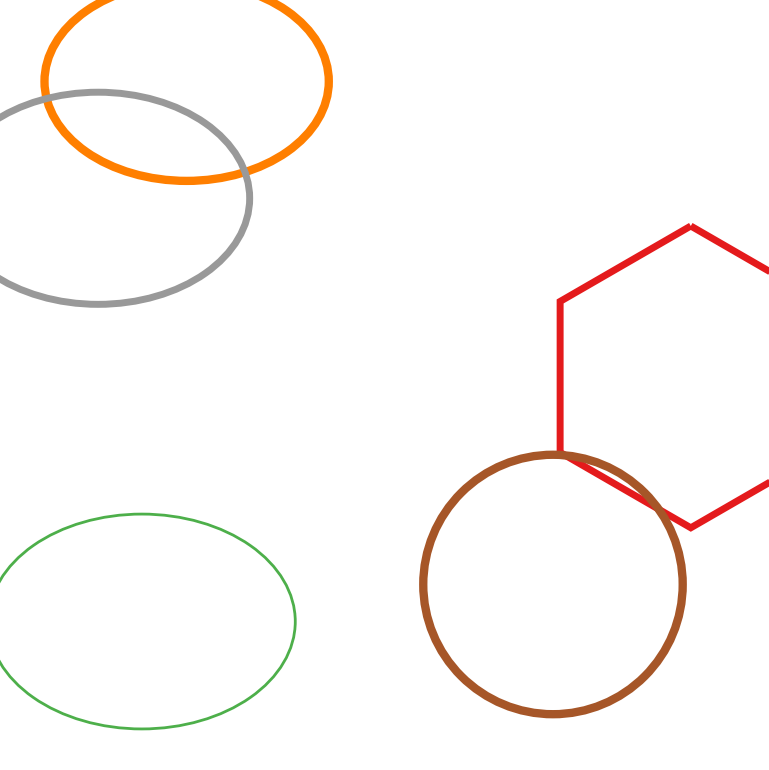[{"shape": "hexagon", "thickness": 2.5, "radius": 0.98, "center": [0.897, 0.511]}, {"shape": "oval", "thickness": 1, "radius": 1.0, "center": [0.184, 0.193]}, {"shape": "oval", "thickness": 3, "radius": 0.92, "center": [0.242, 0.894]}, {"shape": "circle", "thickness": 3, "radius": 0.84, "center": [0.718, 0.241]}, {"shape": "oval", "thickness": 2.5, "radius": 0.98, "center": [0.127, 0.742]}]